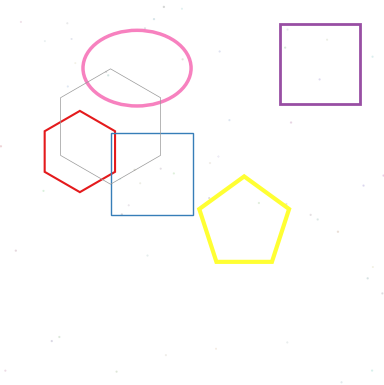[{"shape": "hexagon", "thickness": 1.5, "radius": 0.53, "center": [0.207, 0.606]}, {"shape": "square", "thickness": 1, "radius": 0.54, "center": [0.395, 0.547]}, {"shape": "square", "thickness": 2, "radius": 0.52, "center": [0.831, 0.834]}, {"shape": "pentagon", "thickness": 3, "radius": 0.61, "center": [0.634, 0.419]}, {"shape": "oval", "thickness": 2.5, "radius": 0.7, "center": [0.356, 0.823]}, {"shape": "hexagon", "thickness": 0.5, "radius": 0.75, "center": [0.287, 0.671]}]